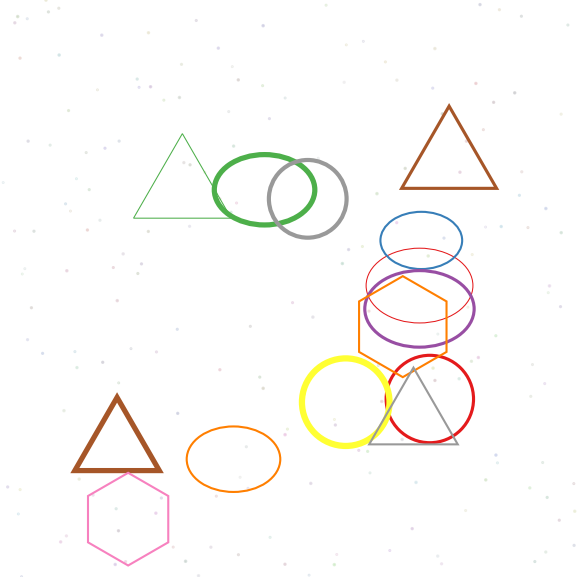[{"shape": "circle", "thickness": 1.5, "radius": 0.38, "center": [0.744, 0.308]}, {"shape": "oval", "thickness": 0.5, "radius": 0.46, "center": [0.726, 0.505]}, {"shape": "oval", "thickness": 1, "radius": 0.35, "center": [0.73, 0.583]}, {"shape": "oval", "thickness": 2.5, "radius": 0.44, "center": [0.458, 0.671]}, {"shape": "triangle", "thickness": 0.5, "radius": 0.49, "center": [0.316, 0.67]}, {"shape": "oval", "thickness": 1.5, "radius": 0.47, "center": [0.726, 0.464]}, {"shape": "hexagon", "thickness": 1, "radius": 0.44, "center": [0.697, 0.433]}, {"shape": "oval", "thickness": 1, "radius": 0.41, "center": [0.404, 0.204]}, {"shape": "circle", "thickness": 3, "radius": 0.38, "center": [0.599, 0.303]}, {"shape": "triangle", "thickness": 1.5, "radius": 0.47, "center": [0.778, 0.72]}, {"shape": "triangle", "thickness": 2.5, "radius": 0.42, "center": [0.203, 0.226]}, {"shape": "hexagon", "thickness": 1, "radius": 0.4, "center": [0.222, 0.1]}, {"shape": "circle", "thickness": 2, "radius": 0.34, "center": [0.533, 0.655]}, {"shape": "triangle", "thickness": 1, "radius": 0.44, "center": [0.716, 0.274]}]